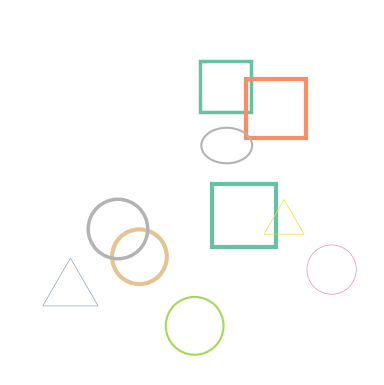[{"shape": "square", "thickness": 2.5, "radius": 0.33, "center": [0.586, 0.775]}, {"shape": "square", "thickness": 3, "radius": 0.41, "center": [0.633, 0.441]}, {"shape": "square", "thickness": 3, "radius": 0.39, "center": [0.717, 0.718]}, {"shape": "triangle", "thickness": 0.5, "radius": 0.41, "center": [0.183, 0.247]}, {"shape": "circle", "thickness": 0.5, "radius": 0.32, "center": [0.861, 0.3]}, {"shape": "circle", "thickness": 1.5, "radius": 0.38, "center": [0.506, 0.154]}, {"shape": "triangle", "thickness": 0.5, "radius": 0.3, "center": [0.738, 0.422]}, {"shape": "circle", "thickness": 3, "radius": 0.36, "center": [0.362, 0.333]}, {"shape": "circle", "thickness": 2.5, "radius": 0.39, "center": [0.306, 0.405]}, {"shape": "oval", "thickness": 1.5, "radius": 0.33, "center": [0.589, 0.622]}]